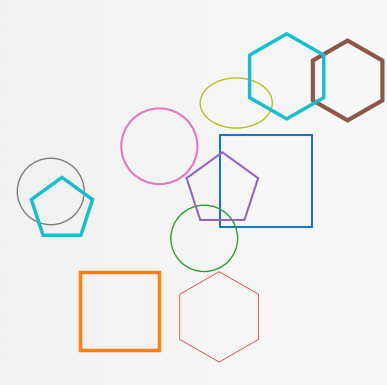[{"shape": "square", "thickness": 1.5, "radius": 0.59, "center": [0.686, 0.53]}, {"shape": "square", "thickness": 2.5, "radius": 0.51, "center": [0.309, 0.191]}, {"shape": "circle", "thickness": 1, "radius": 0.43, "center": [0.527, 0.381]}, {"shape": "hexagon", "thickness": 0.5, "radius": 0.59, "center": [0.566, 0.177]}, {"shape": "pentagon", "thickness": 1.5, "radius": 0.49, "center": [0.574, 0.507]}, {"shape": "hexagon", "thickness": 3, "radius": 0.52, "center": [0.897, 0.791]}, {"shape": "circle", "thickness": 1.5, "radius": 0.49, "center": [0.411, 0.62]}, {"shape": "circle", "thickness": 1, "radius": 0.43, "center": [0.131, 0.503]}, {"shape": "oval", "thickness": 1, "radius": 0.47, "center": [0.61, 0.732]}, {"shape": "hexagon", "thickness": 2.5, "radius": 0.55, "center": [0.74, 0.802]}, {"shape": "pentagon", "thickness": 2.5, "radius": 0.41, "center": [0.16, 0.456]}]